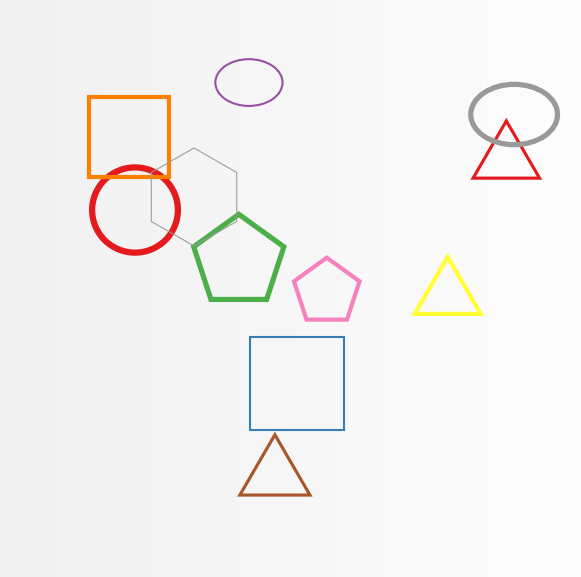[{"shape": "triangle", "thickness": 1.5, "radius": 0.33, "center": [0.871, 0.724]}, {"shape": "circle", "thickness": 3, "radius": 0.37, "center": [0.232, 0.635]}, {"shape": "square", "thickness": 1, "radius": 0.4, "center": [0.511, 0.336]}, {"shape": "pentagon", "thickness": 2.5, "radius": 0.41, "center": [0.411, 0.547]}, {"shape": "oval", "thickness": 1, "radius": 0.29, "center": [0.428, 0.856]}, {"shape": "square", "thickness": 2, "radius": 0.34, "center": [0.223, 0.762]}, {"shape": "triangle", "thickness": 2, "radius": 0.33, "center": [0.77, 0.488]}, {"shape": "triangle", "thickness": 1.5, "radius": 0.35, "center": [0.473, 0.177]}, {"shape": "pentagon", "thickness": 2, "radius": 0.3, "center": [0.562, 0.494]}, {"shape": "hexagon", "thickness": 0.5, "radius": 0.42, "center": [0.334, 0.658]}, {"shape": "oval", "thickness": 2.5, "radius": 0.37, "center": [0.885, 0.801]}]